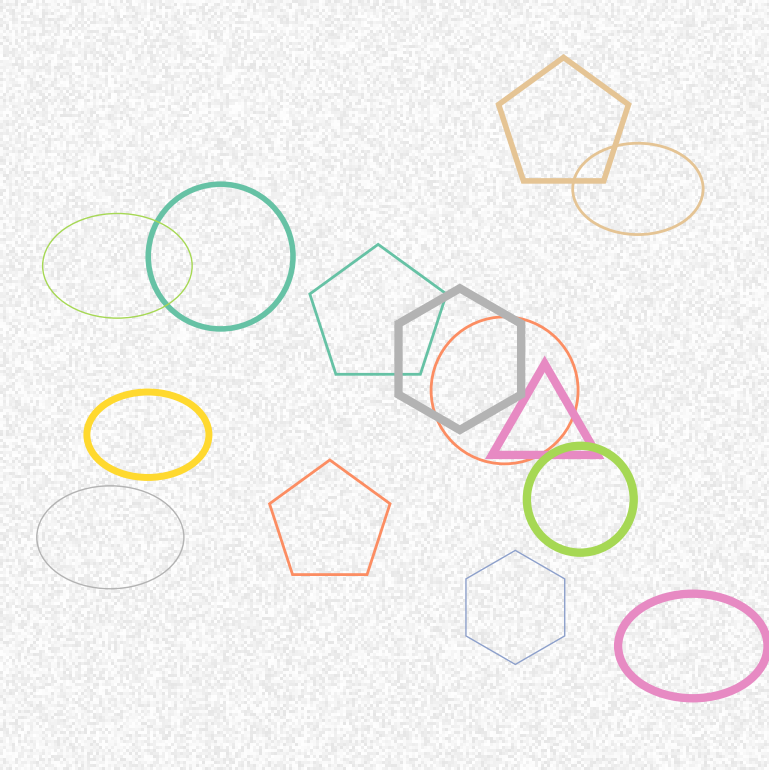[{"shape": "pentagon", "thickness": 1, "radius": 0.47, "center": [0.491, 0.589]}, {"shape": "circle", "thickness": 2, "radius": 0.47, "center": [0.287, 0.667]}, {"shape": "circle", "thickness": 1, "radius": 0.48, "center": [0.655, 0.493]}, {"shape": "pentagon", "thickness": 1, "radius": 0.41, "center": [0.428, 0.32]}, {"shape": "hexagon", "thickness": 0.5, "radius": 0.37, "center": [0.669, 0.211]}, {"shape": "oval", "thickness": 3, "radius": 0.49, "center": [0.9, 0.161]}, {"shape": "triangle", "thickness": 3, "radius": 0.39, "center": [0.707, 0.449]}, {"shape": "circle", "thickness": 3, "radius": 0.35, "center": [0.754, 0.352]}, {"shape": "oval", "thickness": 0.5, "radius": 0.49, "center": [0.152, 0.655]}, {"shape": "oval", "thickness": 2.5, "radius": 0.4, "center": [0.192, 0.435]}, {"shape": "oval", "thickness": 1, "radius": 0.42, "center": [0.828, 0.755]}, {"shape": "pentagon", "thickness": 2, "radius": 0.44, "center": [0.732, 0.837]}, {"shape": "hexagon", "thickness": 3, "radius": 0.46, "center": [0.597, 0.534]}, {"shape": "oval", "thickness": 0.5, "radius": 0.48, "center": [0.143, 0.302]}]